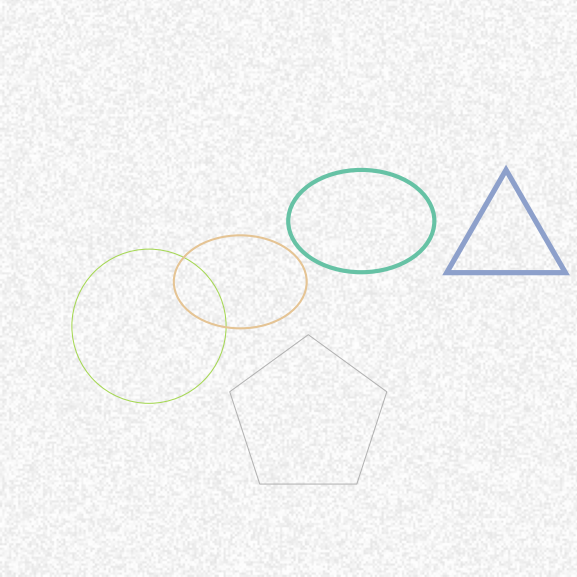[{"shape": "oval", "thickness": 2, "radius": 0.63, "center": [0.626, 0.616]}, {"shape": "triangle", "thickness": 2.5, "radius": 0.59, "center": [0.876, 0.586]}, {"shape": "circle", "thickness": 0.5, "radius": 0.67, "center": [0.258, 0.434]}, {"shape": "oval", "thickness": 1, "radius": 0.58, "center": [0.416, 0.511]}, {"shape": "pentagon", "thickness": 0.5, "radius": 0.71, "center": [0.534, 0.277]}]